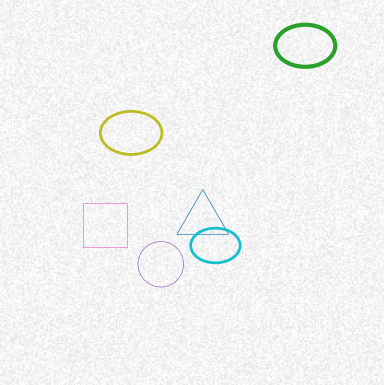[{"shape": "triangle", "thickness": 0.5, "radius": 0.39, "center": [0.527, 0.43]}, {"shape": "oval", "thickness": 3, "radius": 0.39, "center": [0.793, 0.881]}, {"shape": "circle", "thickness": 0.5, "radius": 0.3, "center": [0.418, 0.314]}, {"shape": "square", "thickness": 0.5, "radius": 0.29, "center": [0.272, 0.416]}, {"shape": "oval", "thickness": 2, "radius": 0.4, "center": [0.341, 0.655]}, {"shape": "oval", "thickness": 2, "radius": 0.32, "center": [0.559, 0.362]}]